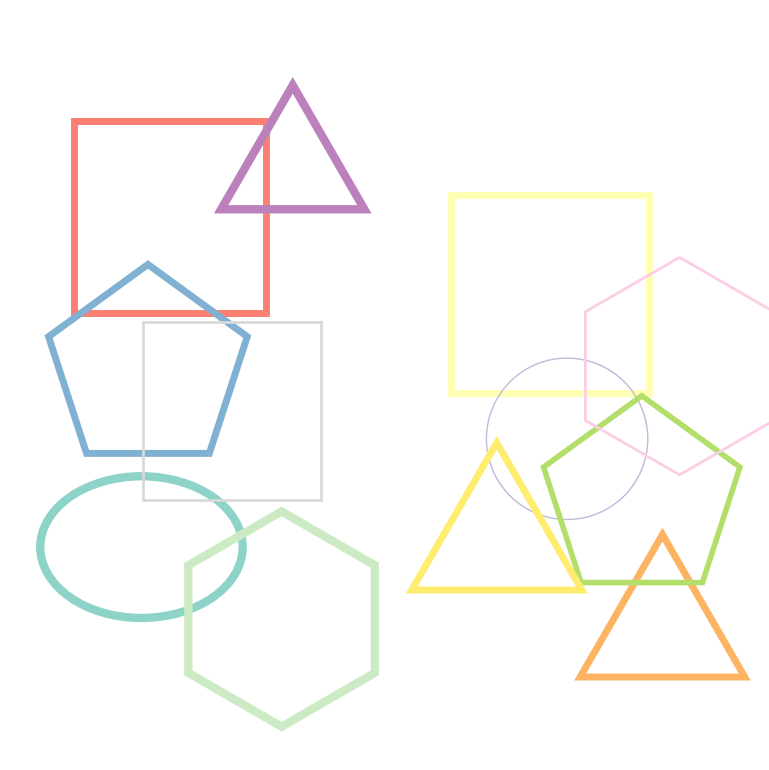[{"shape": "oval", "thickness": 3, "radius": 0.66, "center": [0.184, 0.289]}, {"shape": "square", "thickness": 2.5, "radius": 0.64, "center": [0.714, 0.618]}, {"shape": "circle", "thickness": 0.5, "radius": 0.52, "center": [0.737, 0.43]}, {"shape": "square", "thickness": 2.5, "radius": 0.62, "center": [0.221, 0.719]}, {"shape": "pentagon", "thickness": 2.5, "radius": 0.68, "center": [0.192, 0.521]}, {"shape": "triangle", "thickness": 2.5, "radius": 0.62, "center": [0.86, 0.182]}, {"shape": "pentagon", "thickness": 2, "radius": 0.67, "center": [0.833, 0.352]}, {"shape": "hexagon", "thickness": 1, "radius": 0.71, "center": [0.883, 0.525]}, {"shape": "square", "thickness": 1, "radius": 0.58, "center": [0.301, 0.466]}, {"shape": "triangle", "thickness": 3, "radius": 0.54, "center": [0.38, 0.782]}, {"shape": "hexagon", "thickness": 3, "radius": 0.7, "center": [0.366, 0.196]}, {"shape": "triangle", "thickness": 2.5, "radius": 0.64, "center": [0.645, 0.298]}]